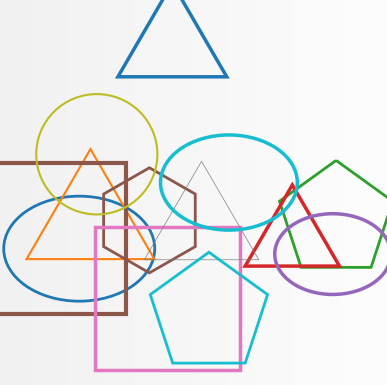[{"shape": "oval", "thickness": 2, "radius": 0.97, "center": [0.204, 0.354]}, {"shape": "triangle", "thickness": 2.5, "radius": 0.81, "center": [0.445, 0.882]}, {"shape": "triangle", "thickness": 1.5, "radius": 0.95, "center": [0.233, 0.422]}, {"shape": "pentagon", "thickness": 2, "radius": 0.77, "center": [0.867, 0.43]}, {"shape": "triangle", "thickness": 2.5, "radius": 0.7, "center": [0.754, 0.379]}, {"shape": "oval", "thickness": 2.5, "radius": 0.75, "center": [0.859, 0.34]}, {"shape": "square", "thickness": 3, "radius": 0.98, "center": [0.13, 0.381]}, {"shape": "hexagon", "thickness": 2, "radius": 0.68, "center": [0.386, 0.428]}, {"shape": "square", "thickness": 2.5, "radius": 0.93, "center": [0.433, 0.225]}, {"shape": "triangle", "thickness": 0.5, "radius": 0.85, "center": [0.52, 0.411]}, {"shape": "circle", "thickness": 1.5, "radius": 0.78, "center": [0.25, 0.599]}, {"shape": "pentagon", "thickness": 2, "radius": 0.8, "center": [0.539, 0.186]}, {"shape": "oval", "thickness": 2.5, "radius": 0.88, "center": [0.591, 0.526]}]